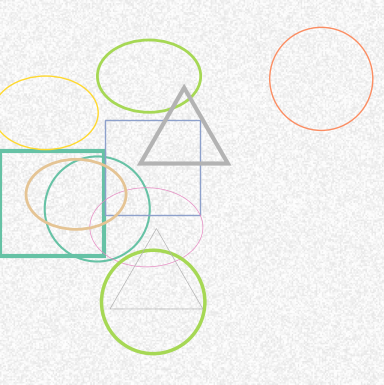[{"shape": "circle", "thickness": 1.5, "radius": 0.68, "center": [0.253, 0.457]}, {"shape": "square", "thickness": 3, "radius": 0.68, "center": [0.135, 0.471]}, {"shape": "circle", "thickness": 1, "radius": 0.67, "center": [0.834, 0.795]}, {"shape": "square", "thickness": 1, "radius": 0.62, "center": [0.396, 0.565]}, {"shape": "oval", "thickness": 0.5, "radius": 0.73, "center": [0.38, 0.41]}, {"shape": "oval", "thickness": 2, "radius": 0.67, "center": [0.387, 0.802]}, {"shape": "circle", "thickness": 2.5, "radius": 0.67, "center": [0.398, 0.216]}, {"shape": "oval", "thickness": 1, "radius": 0.68, "center": [0.119, 0.707]}, {"shape": "oval", "thickness": 2, "radius": 0.65, "center": [0.198, 0.495]}, {"shape": "triangle", "thickness": 0.5, "radius": 0.7, "center": [0.406, 0.267]}, {"shape": "triangle", "thickness": 3, "radius": 0.66, "center": [0.478, 0.641]}]